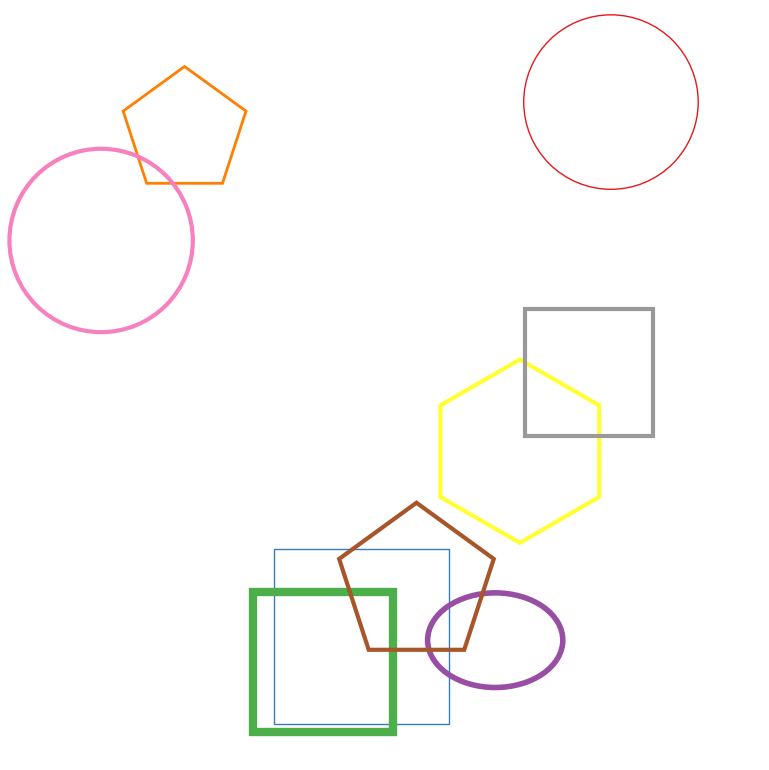[{"shape": "circle", "thickness": 0.5, "radius": 0.57, "center": [0.793, 0.867]}, {"shape": "square", "thickness": 0.5, "radius": 0.57, "center": [0.469, 0.173]}, {"shape": "square", "thickness": 3, "radius": 0.46, "center": [0.42, 0.14]}, {"shape": "oval", "thickness": 2, "radius": 0.44, "center": [0.643, 0.169]}, {"shape": "pentagon", "thickness": 1, "radius": 0.42, "center": [0.24, 0.83]}, {"shape": "hexagon", "thickness": 1.5, "radius": 0.6, "center": [0.675, 0.414]}, {"shape": "pentagon", "thickness": 1.5, "radius": 0.53, "center": [0.541, 0.242]}, {"shape": "circle", "thickness": 1.5, "radius": 0.6, "center": [0.131, 0.688]}, {"shape": "square", "thickness": 1.5, "radius": 0.41, "center": [0.765, 0.516]}]